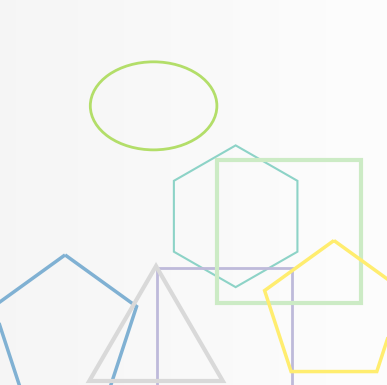[{"shape": "hexagon", "thickness": 1.5, "radius": 0.92, "center": [0.608, 0.438]}, {"shape": "square", "thickness": 2, "radius": 0.87, "center": [0.58, 0.13]}, {"shape": "pentagon", "thickness": 2.5, "radius": 0.97, "center": [0.168, 0.144]}, {"shape": "oval", "thickness": 2, "radius": 0.82, "center": [0.396, 0.725]}, {"shape": "triangle", "thickness": 3, "radius": 0.99, "center": [0.403, 0.11]}, {"shape": "square", "thickness": 3, "radius": 0.93, "center": [0.746, 0.399]}, {"shape": "pentagon", "thickness": 2.5, "radius": 0.94, "center": [0.862, 0.187]}]